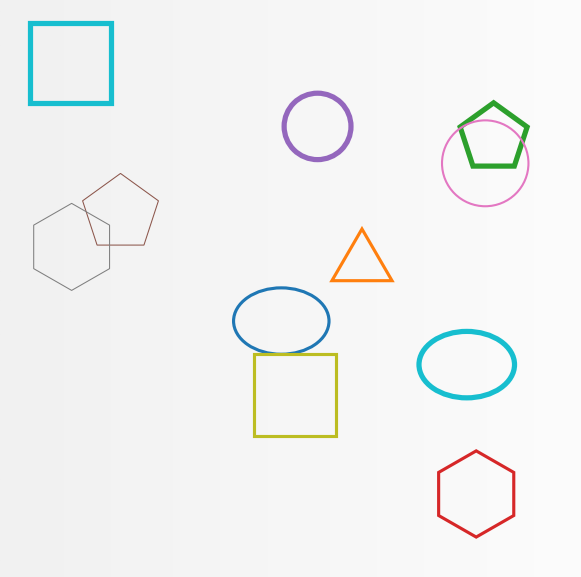[{"shape": "oval", "thickness": 1.5, "radius": 0.41, "center": [0.484, 0.443]}, {"shape": "triangle", "thickness": 1.5, "radius": 0.3, "center": [0.623, 0.543]}, {"shape": "pentagon", "thickness": 2.5, "radius": 0.3, "center": [0.849, 0.761]}, {"shape": "hexagon", "thickness": 1.5, "radius": 0.37, "center": [0.819, 0.144]}, {"shape": "circle", "thickness": 2.5, "radius": 0.29, "center": [0.546, 0.78]}, {"shape": "pentagon", "thickness": 0.5, "radius": 0.34, "center": [0.207, 0.63]}, {"shape": "circle", "thickness": 1, "radius": 0.37, "center": [0.835, 0.716]}, {"shape": "hexagon", "thickness": 0.5, "radius": 0.38, "center": [0.123, 0.572]}, {"shape": "square", "thickness": 1.5, "radius": 0.36, "center": [0.507, 0.316]}, {"shape": "square", "thickness": 2.5, "radius": 0.35, "center": [0.122, 0.89]}, {"shape": "oval", "thickness": 2.5, "radius": 0.41, "center": [0.803, 0.368]}]